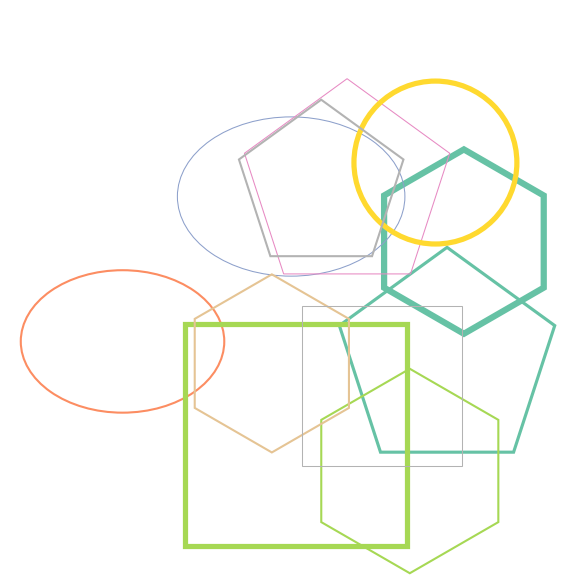[{"shape": "hexagon", "thickness": 3, "radius": 0.8, "center": [0.803, 0.581]}, {"shape": "pentagon", "thickness": 1.5, "radius": 0.98, "center": [0.774, 0.375]}, {"shape": "oval", "thickness": 1, "radius": 0.88, "center": [0.212, 0.408]}, {"shape": "oval", "thickness": 0.5, "radius": 0.98, "center": [0.504, 0.659]}, {"shape": "pentagon", "thickness": 0.5, "radius": 0.93, "center": [0.601, 0.676]}, {"shape": "hexagon", "thickness": 1, "radius": 0.89, "center": [0.71, 0.184]}, {"shape": "square", "thickness": 2.5, "radius": 0.96, "center": [0.512, 0.246]}, {"shape": "circle", "thickness": 2.5, "radius": 0.71, "center": [0.754, 0.718]}, {"shape": "hexagon", "thickness": 1, "radius": 0.77, "center": [0.471, 0.37]}, {"shape": "pentagon", "thickness": 1, "radius": 0.75, "center": [0.556, 0.677]}, {"shape": "square", "thickness": 0.5, "radius": 0.69, "center": [0.662, 0.331]}]